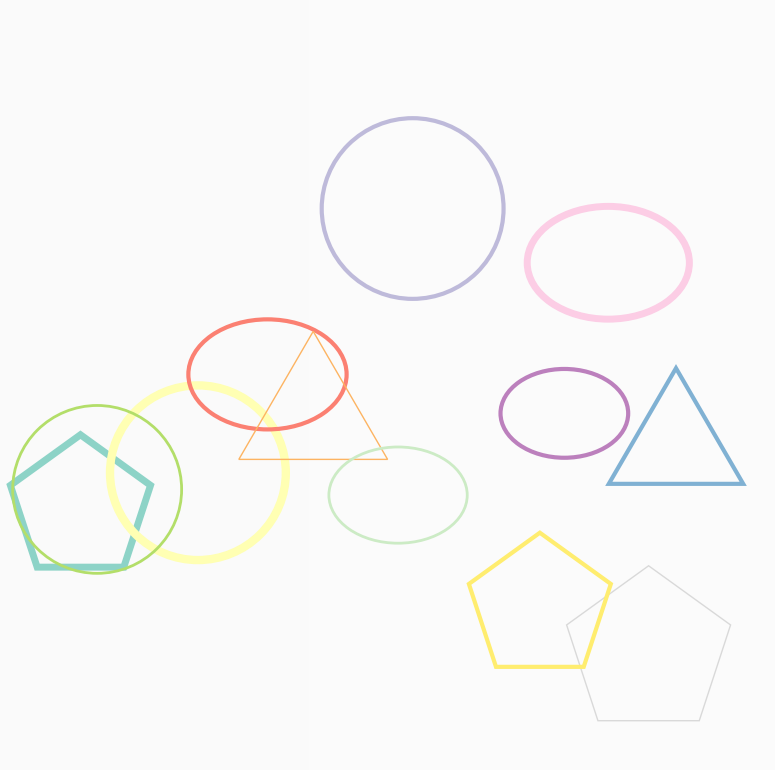[{"shape": "pentagon", "thickness": 2.5, "radius": 0.48, "center": [0.104, 0.34]}, {"shape": "circle", "thickness": 3, "radius": 0.57, "center": [0.255, 0.386]}, {"shape": "circle", "thickness": 1.5, "radius": 0.59, "center": [0.532, 0.729]}, {"shape": "oval", "thickness": 1.5, "radius": 0.51, "center": [0.345, 0.514]}, {"shape": "triangle", "thickness": 1.5, "radius": 0.5, "center": [0.872, 0.422]}, {"shape": "triangle", "thickness": 0.5, "radius": 0.55, "center": [0.404, 0.459]}, {"shape": "circle", "thickness": 1, "radius": 0.54, "center": [0.125, 0.364]}, {"shape": "oval", "thickness": 2.5, "radius": 0.52, "center": [0.785, 0.659]}, {"shape": "pentagon", "thickness": 0.5, "radius": 0.56, "center": [0.837, 0.154]}, {"shape": "oval", "thickness": 1.5, "radius": 0.41, "center": [0.728, 0.463]}, {"shape": "oval", "thickness": 1, "radius": 0.45, "center": [0.514, 0.357]}, {"shape": "pentagon", "thickness": 1.5, "radius": 0.48, "center": [0.697, 0.212]}]